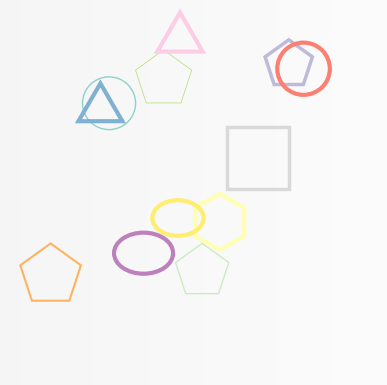[{"shape": "circle", "thickness": 1, "radius": 0.34, "center": [0.281, 0.732]}, {"shape": "hexagon", "thickness": 3, "radius": 0.37, "center": [0.567, 0.424]}, {"shape": "pentagon", "thickness": 2.5, "radius": 0.32, "center": [0.745, 0.832]}, {"shape": "circle", "thickness": 3, "radius": 0.34, "center": [0.783, 0.821]}, {"shape": "triangle", "thickness": 3, "radius": 0.33, "center": [0.259, 0.718]}, {"shape": "pentagon", "thickness": 1.5, "radius": 0.41, "center": [0.131, 0.285]}, {"shape": "pentagon", "thickness": 0.5, "radius": 0.38, "center": [0.422, 0.794]}, {"shape": "triangle", "thickness": 3, "radius": 0.34, "center": [0.465, 0.9]}, {"shape": "square", "thickness": 2.5, "radius": 0.4, "center": [0.667, 0.59]}, {"shape": "oval", "thickness": 3, "radius": 0.38, "center": [0.37, 0.342]}, {"shape": "pentagon", "thickness": 1, "radius": 0.36, "center": [0.522, 0.296]}, {"shape": "oval", "thickness": 3, "radius": 0.33, "center": [0.459, 0.434]}]